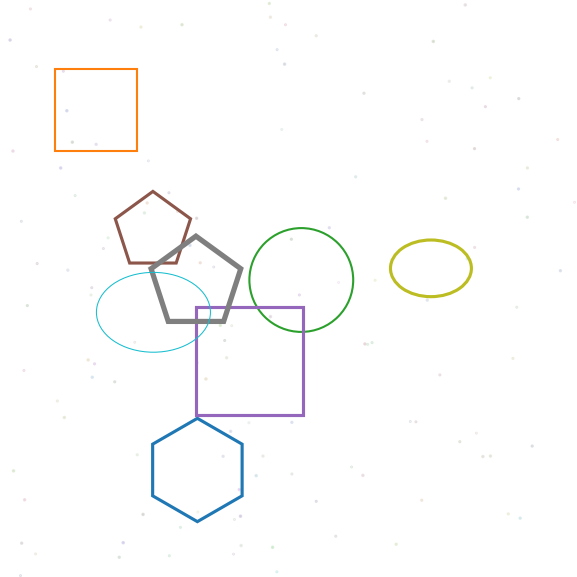[{"shape": "hexagon", "thickness": 1.5, "radius": 0.45, "center": [0.342, 0.185]}, {"shape": "square", "thickness": 1, "radius": 0.35, "center": [0.166, 0.809]}, {"shape": "circle", "thickness": 1, "radius": 0.45, "center": [0.522, 0.514]}, {"shape": "square", "thickness": 1.5, "radius": 0.46, "center": [0.432, 0.374]}, {"shape": "pentagon", "thickness": 1.5, "radius": 0.34, "center": [0.265, 0.599]}, {"shape": "pentagon", "thickness": 2.5, "radius": 0.41, "center": [0.339, 0.509]}, {"shape": "oval", "thickness": 1.5, "radius": 0.35, "center": [0.746, 0.534]}, {"shape": "oval", "thickness": 0.5, "radius": 0.49, "center": [0.266, 0.458]}]